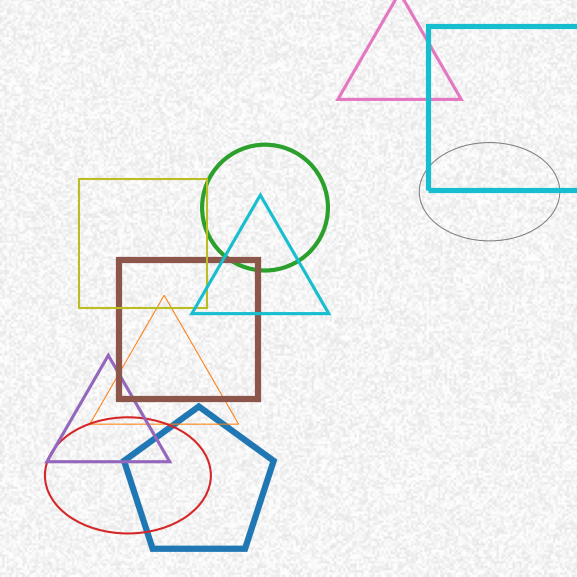[{"shape": "pentagon", "thickness": 3, "radius": 0.68, "center": [0.344, 0.159]}, {"shape": "triangle", "thickness": 0.5, "radius": 0.74, "center": [0.284, 0.339]}, {"shape": "circle", "thickness": 2, "radius": 0.54, "center": [0.459, 0.64]}, {"shape": "oval", "thickness": 1, "radius": 0.72, "center": [0.221, 0.176]}, {"shape": "triangle", "thickness": 1.5, "radius": 0.61, "center": [0.188, 0.261]}, {"shape": "square", "thickness": 3, "radius": 0.6, "center": [0.327, 0.429]}, {"shape": "triangle", "thickness": 1.5, "radius": 0.62, "center": [0.692, 0.889]}, {"shape": "oval", "thickness": 0.5, "radius": 0.61, "center": [0.848, 0.667]}, {"shape": "square", "thickness": 1, "radius": 0.56, "center": [0.248, 0.578]}, {"shape": "triangle", "thickness": 1.5, "radius": 0.68, "center": [0.451, 0.524]}, {"shape": "square", "thickness": 2.5, "radius": 0.71, "center": [0.884, 0.812]}]